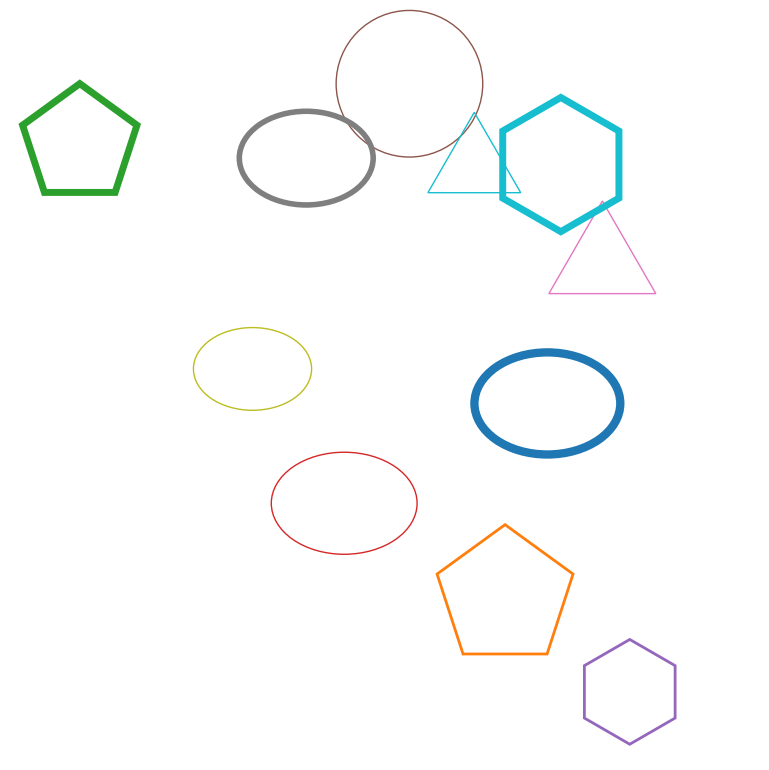[{"shape": "oval", "thickness": 3, "radius": 0.47, "center": [0.711, 0.476]}, {"shape": "pentagon", "thickness": 1, "radius": 0.46, "center": [0.656, 0.226]}, {"shape": "pentagon", "thickness": 2.5, "radius": 0.39, "center": [0.104, 0.813]}, {"shape": "oval", "thickness": 0.5, "radius": 0.47, "center": [0.447, 0.346]}, {"shape": "hexagon", "thickness": 1, "radius": 0.34, "center": [0.818, 0.101]}, {"shape": "circle", "thickness": 0.5, "radius": 0.48, "center": [0.532, 0.891]}, {"shape": "triangle", "thickness": 0.5, "radius": 0.4, "center": [0.782, 0.659]}, {"shape": "oval", "thickness": 2, "radius": 0.43, "center": [0.398, 0.795]}, {"shape": "oval", "thickness": 0.5, "radius": 0.38, "center": [0.328, 0.521]}, {"shape": "hexagon", "thickness": 2.5, "radius": 0.44, "center": [0.728, 0.786]}, {"shape": "triangle", "thickness": 0.5, "radius": 0.35, "center": [0.616, 0.785]}]